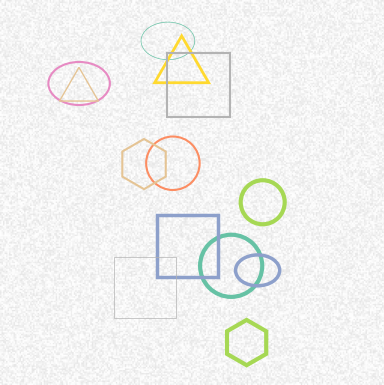[{"shape": "oval", "thickness": 0.5, "radius": 0.35, "center": [0.436, 0.894]}, {"shape": "circle", "thickness": 3, "radius": 0.4, "center": [0.6, 0.31]}, {"shape": "circle", "thickness": 1.5, "radius": 0.35, "center": [0.449, 0.576]}, {"shape": "square", "thickness": 2.5, "radius": 0.4, "center": [0.487, 0.361]}, {"shape": "oval", "thickness": 2.5, "radius": 0.29, "center": [0.669, 0.298]}, {"shape": "oval", "thickness": 1.5, "radius": 0.4, "center": [0.206, 0.783]}, {"shape": "circle", "thickness": 3, "radius": 0.29, "center": [0.682, 0.475]}, {"shape": "hexagon", "thickness": 3, "radius": 0.29, "center": [0.641, 0.11]}, {"shape": "triangle", "thickness": 2, "radius": 0.41, "center": [0.472, 0.826]}, {"shape": "triangle", "thickness": 1, "radius": 0.29, "center": [0.205, 0.767]}, {"shape": "hexagon", "thickness": 1.5, "radius": 0.33, "center": [0.374, 0.574]}, {"shape": "square", "thickness": 1.5, "radius": 0.41, "center": [0.515, 0.779]}, {"shape": "square", "thickness": 0.5, "radius": 0.4, "center": [0.376, 0.254]}]